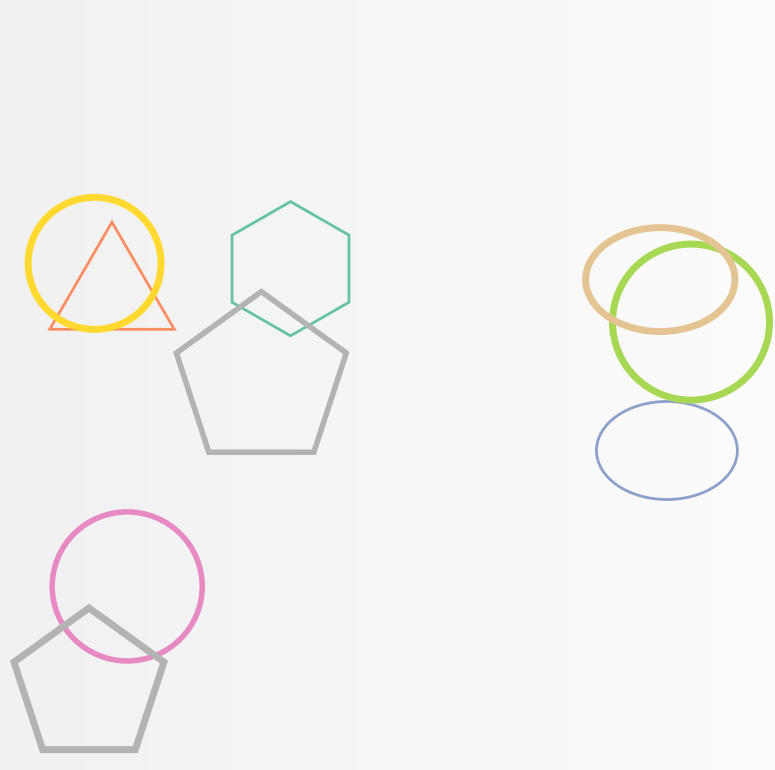[{"shape": "hexagon", "thickness": 1, "radius": 0.44, "center": [0.375, 0.651]}, {"shape": "triangle", "thickness": 1, "radius": 0.46, "center": [0.145, 0.619]}, {"shape": "oval", "thickness": 1, "radius": 0.45, "center": [0.861, 0.415]}, {"shape": "circle", "thickness": 2, "radius": 0.48, "center": [0.164, 0.238]}, {"shape": "circle", "thickness": 2.5, "radius": 0.51, "center": [0.892, 0.582]}, {"shape": "circle", "thickness": 2.5, "radius": 0.43, "center": [0.122, 0.658]}, {"shape": "oval", "thickness": 2.5, "radius": 0.48, "center": [0.852, 0.637]}, {"shape": "pentagon", "thickness": 2, "radius": 0.58, "center": [0.337, 0.506]}, {"shape": "pentagon", "thickness": 2.5, "radius": 0.51, "center": [0.115, 0.109]}]